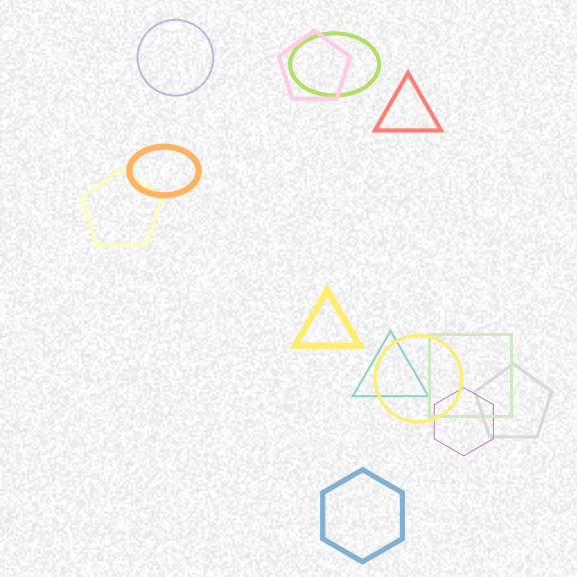[{"shape": "triangle", "thickness": 1, "radius": 0.38, "center": [0.676, 0.351]}, {"shape": "pentagon", "thickness": 1.5, "radius": 0.36, "center": [0.211, 0.634]}, {"shape": "circle", "thickness": 1, "radius": 0.33, "center": [0.304, 0.899]}, {"shape": "triangle", "thickness": 2, "radius": 0.33, "center": [0.707, 0.806]}, {"shape": "hexagon", "thickness": 2.5, "radius": 0.4, "center": [0.628, 0.106]}, {"shape": "oval", "thickness": 3, "radius": 0.3, "center": [0.284, 0.703]}, {"shape": "oval", "thickness": 2, "radius": 0.38, "center": [0.579, 0.887]}, {"shape": "pentagon", "thickness": 2, "radius": 0.33, "center": [0.545, 0.881]}, {"shape": "pentagon", "thickness": 1.5, "radius": 0.35, "center": [0.889, 0.299]}, {"shape": "hexagon", "thickness": 0.5, "radius": 0.3, "center": [0.803, 0.269]}, {"shape": "square", "thickness": 1.5, "radius": 0.35, "center": [0.814, 0.349]}, {"shape": "circle", "thickness": 1.5, "radius": 0.38, "center": [0.725, 0.343]}, {"shape": "triangle", "thickness": 3, "radius": 0.32, "center": [0.567, 0.433]}]